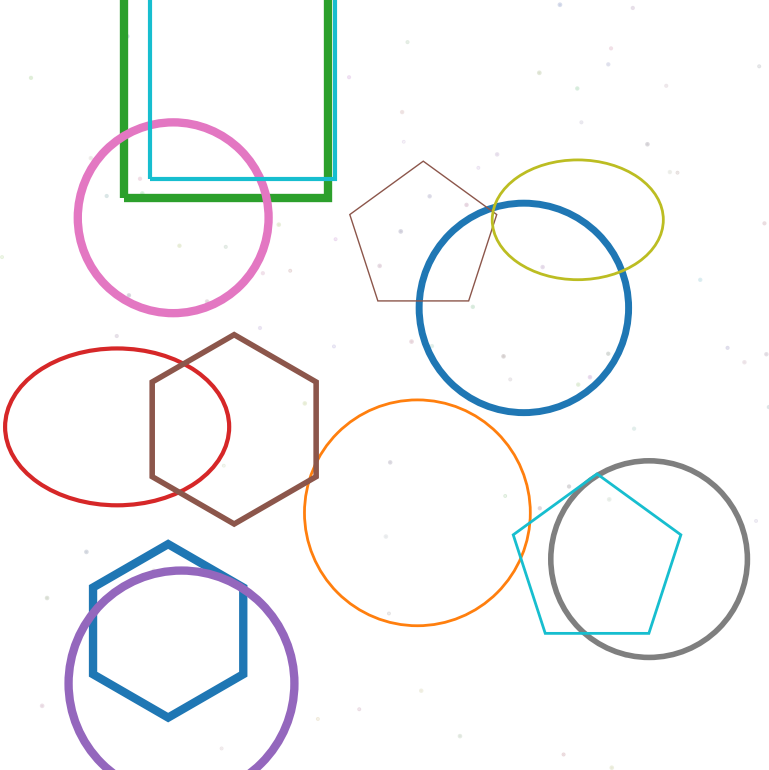[{"shape": "hexagon", "thickness": 3, "radius": 0.56, "center": [0.218, 0.181]}, {"shape": "circle", "thickness": 2.5, "radius": 0.68, "center": [0.68, 0.6]}, {"shape": "circle", "thickness": 1, "radius": 0.73, "center": [0.542, 0.334]}, {"shape": "square", "thickness": 3, "radius": 0.66, "center": [0.293, 0.875]}, {"shape": "oval", "thickness": 1.5, "radius": 0.73, "center": [0.152, 0.446]}, {"shape": "circle", "thickness": 3, "radius": 0.73, "center": [0.236, 0.112]}, {"shape": "hexagon", "thickness": 2, "radius": 0.61, "center": [0.304, 0.442]}, {"shape": "pentagon", "thickness": 0.5, "radius": 0.5, "center": [0.55, 0.69]}, {"shape": "circle", "thickness": 3, "radius": 0.62, "center": [0.225, 0.717]}, {"shape": "circle", "thickness": 2, "radius": 0.64, "center": [0.843, 0.274]}, {"shape": "oval", "thickness": 1, "radius": 0.56, "center": [0.75, 0.715]}, {"shape": "square", "thickness": 1.5, "radius": 0.6, "center": [0.315, 0.888]}, {"shape": "pentagon", "thickness": 1, "radius": 0.57, "center": [0.775, 0.27]}]